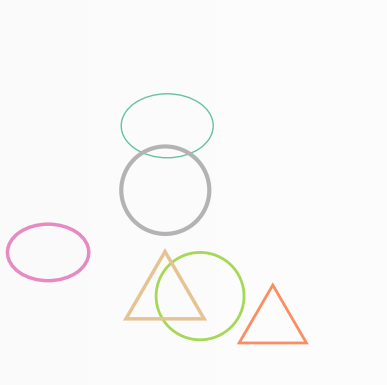[{"shape": "oval", "thickness": 1, "radius": 0.59, "center": [0.431, 0.673]}, {"shape": "triangle", "thickness": 2, "radius": 0.5, "center": [0.704, 0.159]}, {"shape": "oval", "thickness": 2.5, "radius": 0.52, "center": [0.124, 0.344]}, {"shape": "circle", "thickness": 2, "radius": 0.57, "center": [0.516, 0.231]}, {"shape": "triangle", "thickness": 2.5, "radius": 0.58, "center": [0.426, 0.23]}, {"shape": "circle", "thickness": 3, "radius": 0.57, "center": [0.427, 0.506]}]